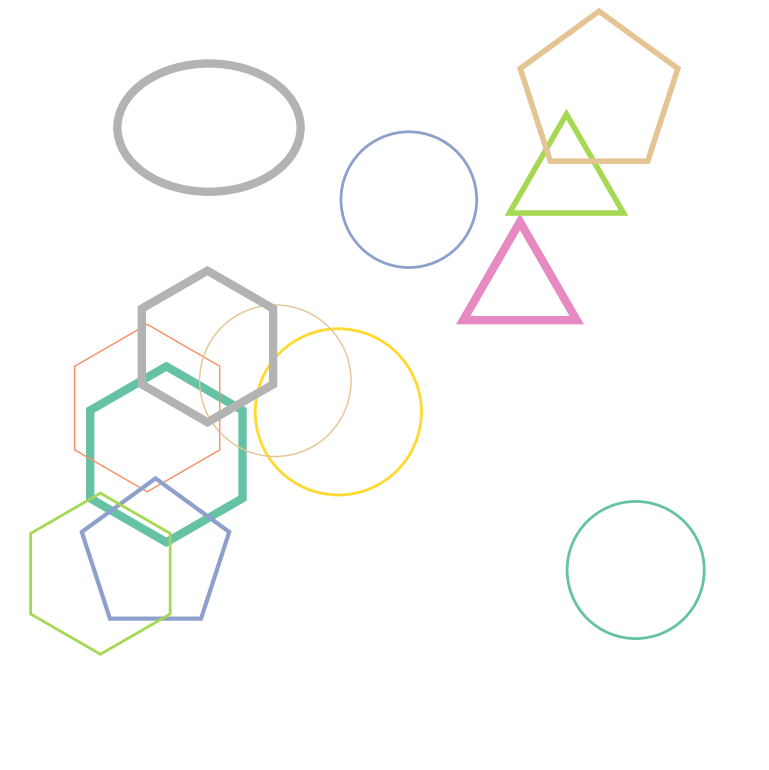[{"shape": "hexagon", "thickness": 3, "radius": 0.57, "center": [0.216, 0.41]}, {"shape": "circle", "thickness": 1, "radius": 0.45, "center": [0.826, 0.26]}, {"shape": "hexagon", "thickness": 0.5, "radius": 0.54, "center": [0.191, 0.47]}, {"shape": "circle", "thickness": 1, "radius": 0.44, "center": [0.531, 0.741]}, {"shape": "pentagon", "thickness": 1.5, "radius": 0.5, "center": [0.202, 0.278]}, {"shape": "triangle", "thickness": 3, "radius": 0.43, "center": [0.675, 0.627]}, {"shape": "hexagon", "thickness": 1, "radius": 0.52, "center": [0.13, 0.255]}, {"shape": "triangle", "thickness": 2, "radius": 0.43, "center": [0.736, 0.766]}, {"shape": "circle", "thickness": 1, "radius": 0.54, "center": [0.439, 0.465]}, {"shape": "pentagon", "thickness": 2, "radius": 0.54, "center": [0.778, 0.878]}, {"shape": "circle", "thickness": 0.5, "radius": 0.49, "center": [0.358, 0.506]}, {"shape": "oval", "thickness": 3, "radius": 0.59, "center": [0.271, 0.834]}, {"shape": "hexagon", "thickness": 3, "radius": 0.49, "center": [0.269, 0.55]}]